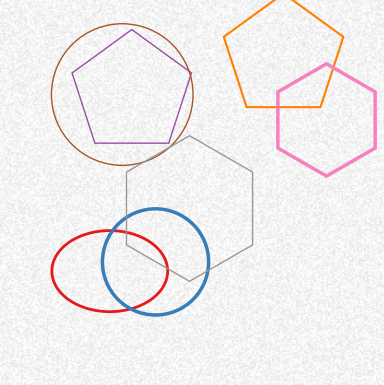[{"shape": "oval", "thickness": 2, "radius": 0.75, "center": [0.285, 0.296]}, {"shape": "circle", "thickness": 2.5, "radius": 0.69, "center": [0.404, 0.32]}, {"shape": "pentagon", "thickness": 1, "radius": 0.82, "center": [0.342, 0.76]}, {"shape": "pentagon", "thickness": 1.5, "radius": 0.82, "center": [0.737, 0.854]}, {"shape": "circle", "thickness": 1, "radius": 0.92, "center": [0.317, 0.754]}, {"shape": "hexagon", "thickness": 2.5, "radius": 0.73, "center": [0.848, 0.688]}, {"shape": "hexagon", "thickness": 1, "radius": 0.95, "center": [0.492, 0.458]}]